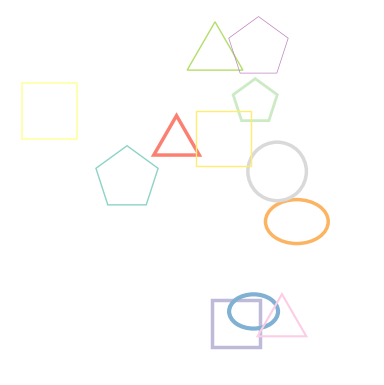[{"shape": "pentagon", "thickness": 1, "radius": 0.42, "center": [0.33, 0.537]}, {"shape": "square", "thickness": 1.5, "radius": 0.36, "center": [0.128, 0.711]}, {"shape": "square", "thickness": 2.5, "radius": 0.31, "center": [0.613, 0.16]}, {"shape": "triangle", "thickness": 2.5, "radius": 0.34, "center": [0.458, 0.631]}, {"shape": "oval", "thickness": 3, "radius": 0.32, "center": [0.659, 0.191]}, {"shape": "oval", "thickness": 2.5, "radius": 0.41, "center": [0.771, 0.424]}, {"shape": "triangle", "thickness": 1, "radius": 0.42, "center": [0.559, 0.86]}, {"shape": "triangle", "thickness": 1.5, "radius": 0.37, "center": [0.732, 0.163]}, {"shape": "circle", "thickness": 2.5, "radius": 0.38, "center": [0.72, 0.555]}, {"shape": "pentagon", "thickness": 0.5, "radius": 0.41, "center": [0.671, 0.876]}, {"shape": "pentagon", "thickness": 2, "radius": 0.3, "center": [0.663, 0.735]}, {"shape": "square", "thickness": 1, "radius": 0.36, "center": [0.58, 0.641]}]